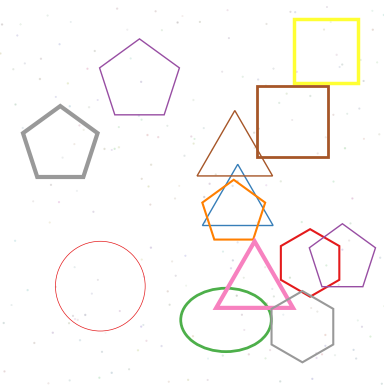[{"shape": "hexagon", "thickness": 1.5, "radius": 0.44, "center": [0.805, 0.317]}, {"shape": "circle", "thickness": 0.5, "radius": 0.58, "center": [0.261, 0.257]}, {"shape": "triangle", "thickness": 1, "radius": 0.53, "center": [0.618, 0.467]}, {"shape": "oval", "thickness": 2, "radius": 0.59, "center": [0.587, 0.169]}, {"shape": "pentagon", "thickness": 1, "radius": 0.45, "center": [0.889, 0.328]}, {"shape": "pentagon", "thickness": 1, "radius": 0.55, "center": [0.362, 0.79]}, {"shape": "pentagon", "thickness": 1.5, "radius": 0.43, "center": [0.607, 0.447]}, {"shape": "square", "thickness": 2.5, "radius": 0.41, "center": [0.846, 0.868]}, {"shape": "triangle", "thickness": 1, "radius": 0.57, "center": [0.61, 0.6]}, {"shape": "square", "thickness": 2, "radius": 0.46, "center": [0.76, 0.683]}, {"shape": "triangle", "thickness": 3, "radius": 0.58, "center": [0.661, 0.258]}, {"shape": "pentagon", "thickness": 3, "radius": 0.51, "center": [0.157, 0.623]}, {"shape": "hexagon", "thickness": 1.5, "radius": 0.46, "center": [0.785, 0.151]}]